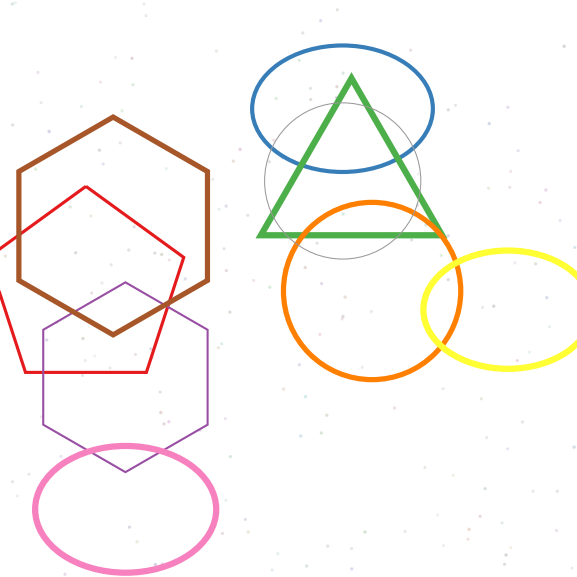[{"shape": "pentagon", "thickness": 1.5, "radius": 0.89, "center": [0.149, 0.498]}, {"shape": "oval", "thickness": 2, "radius": 0.78, "center": [0.593, 0.811]}, {"shape": "triangle", "thickness": 3, "radius": 0.91, "center": [0.609, 0.682]}, {"shape": "hexagon", "thickness": 1, "radius": 0.82, "center": [0.217, 0.346]}, {"shape": "circle", "thickness": 2.5, "radius": 0.77, "center": [0.644, 0.495]}, {"shape": "oval", "thickness": 3, "radius": 0.73, "center": [0.879, 0.463]}, {"shape": "hexagon", "thickness": 2.5, "radius": 0.94, "center": [0.196, 0.608]}, {"shape": "oval", "thickness": 3, "radius": 0.78, "center": [0.218, 0.117]}, {"shape": "circle", "thickness": 0.5, "radius": 0.68, "center": [0.593, 0.686]}]